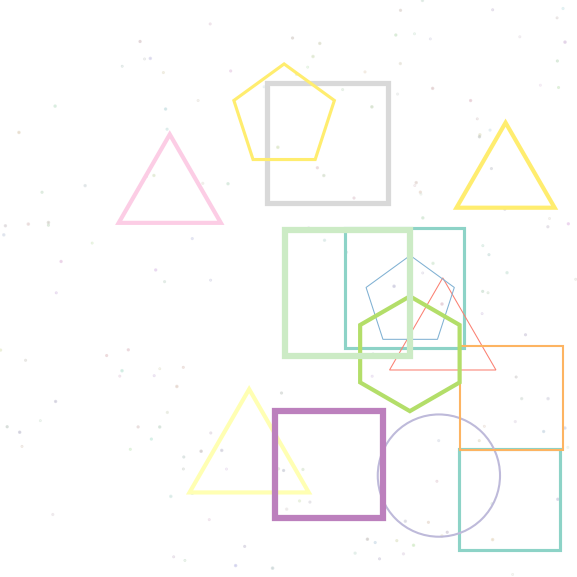[{"shape": "square", "thickness": 1.5, "radius": 0.52, "center": [0.701, 0.5]}, {"shape": "square", "thickness": 1.5, "radius": 0.44, "center": [0.883, 0.134]}, {"shape": "triangle", "thickness": 2, "radius": 0.6, "center": [0.431, 0.206]}, {"shape": "circle", "thickness": 1, "radius": 0.53, "center": [0.76, 0.176]}, {"shape": "triangle", "thickness": 0.5, "radius": 0.53, "center": [0.767, 0.412]}, {"shape": "pentagon", "thickness": 0.5, "radius": 0.4, "center": [0.71, 0.477]}, {"shape": "square", "thickness": 1, "radius": 0.45, "center": [0.886, 0.31]}, {"shape": "hexagon", "thickness": 2, "radius": 0.5, "center": [0.71, 0.387]}, {"shape": "triangle", "thickness": 2, "radius": 0.51, "center": [0.294, 0.664]}, {"shape": "square", "thickness": 2.5, "radius": 0.52, "center": [0.567, 0.751]}, {"shape": "square", "thickness": 3, "radius": 0.46, "center": [0.57, 0.195]}, {"shape": "square", "thickness": 3, "radius": 0.54, "center": [0.602, 0.492]}, {"shape": "pentagon", "thickness": 1.5, "radius": 0.46, "center": [0.492, 0.797]}, {"shape": "triangle", "thickness": 2, "radius": 0.49, "center": [0.875, 0.689]}]